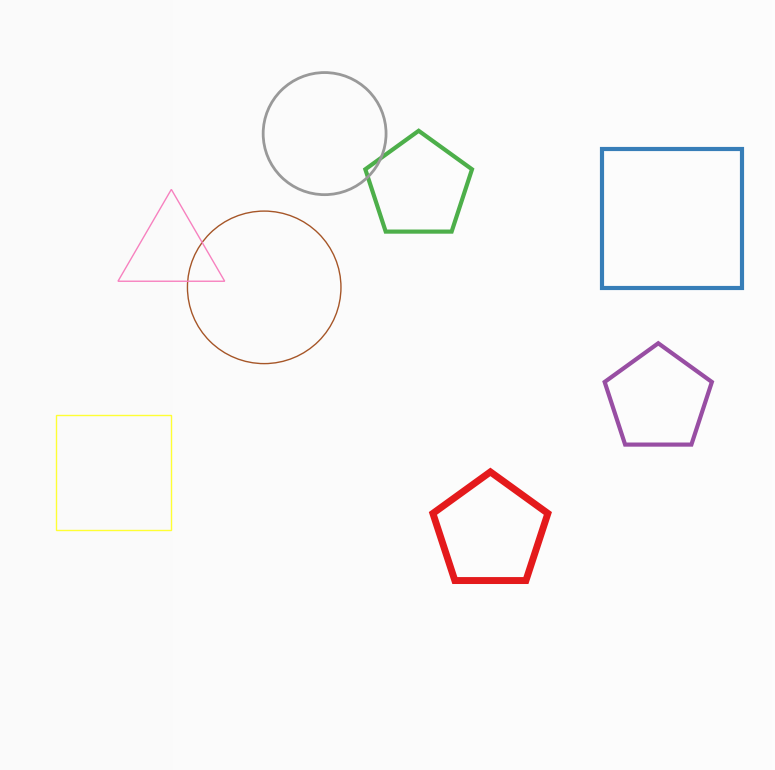[{"shape": "pentagon", "thickness": 2.5, "radius": 0.39, "center": [0.633, 0.309]}, {"shape": "square", "thickness": 1.5, "radius": 0.45, "center": [0.867, 0.716]}, {"shape": "pentagon", "thickness": 1.5, "radius": 0.36, "center": [0.54, 0.758]}, {"shape": "pentagon", "thickness": 1.5, "radius": 0.36, "center": [0.849, 0.481]}, {"shape": "square", "thickness": 0.5, "radius": 0.37, "center": [0.147, 0.387]}, {"shape": "circle", "thickness": 0.5, "radius": 0.5, "center": [0.341, 0.627]}, {"shape": "triangle", "thickness": 0.5, "radius": 0.4, "center": [0.221, 0.675]}, {"shape": "circle", "thickness": 1, "radius": 0.4, "center": [0.419, 0.826]}]